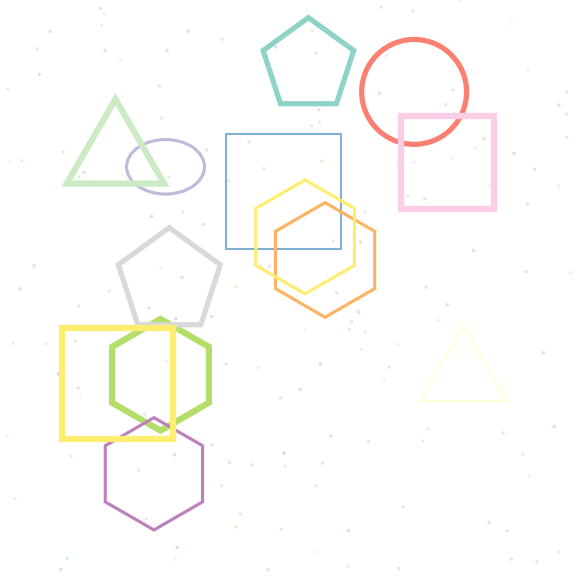[{"shape": "pentagon", "thickness": 2.5, "radius": 0.41, "center": [0.534, 0.886]}, {"shape": "triangle", "thickness": 0.5, "radius": 0.43, "center": [0.803, 0.348]}, {"shape": "oval", "thickness": 1.5, "radius": 0.34, "center": [0.287, 0.71]}, {"shape": "circle", "thickness": 2.5, "radius": 0.45, "center": [0.717, 0.84]}, {"shape": "square", "thickness": 1, "radius": 0.5, "center": [0.491, 0.667]}, {"shape": "hexagon", "thickness": 1.5, "radius": 0.5, "center": [0.563, 0.549]}, {"shape": "hexagon", "thickness": 3, "radius": 0.48, "center": [0.278, 0.35]}, {"shape": "square", "thickness": 3, "radius": 0.4, "center": [0.774, 0.718]}, {"shape": "pentagon", "thickness": 2.5, "radius": 0.46, "center": [0.293, 0.512]}, {"shape": "hexagon", "thickness": 1.5, "radius": 0.49, "center": [0.267, 0.179]}, {"shape": "triangle", "thickness": 3, "radius": 0.49, "center": [0.2, 0.73]}, {"shape": "square", "thickness": 3, "radius": 0.48, "center": [0.204, 0.336]}, {"shape": "hexagon", "thickness": 1.5, "radius": 0.49, "center": [0.528, 0.589]}]